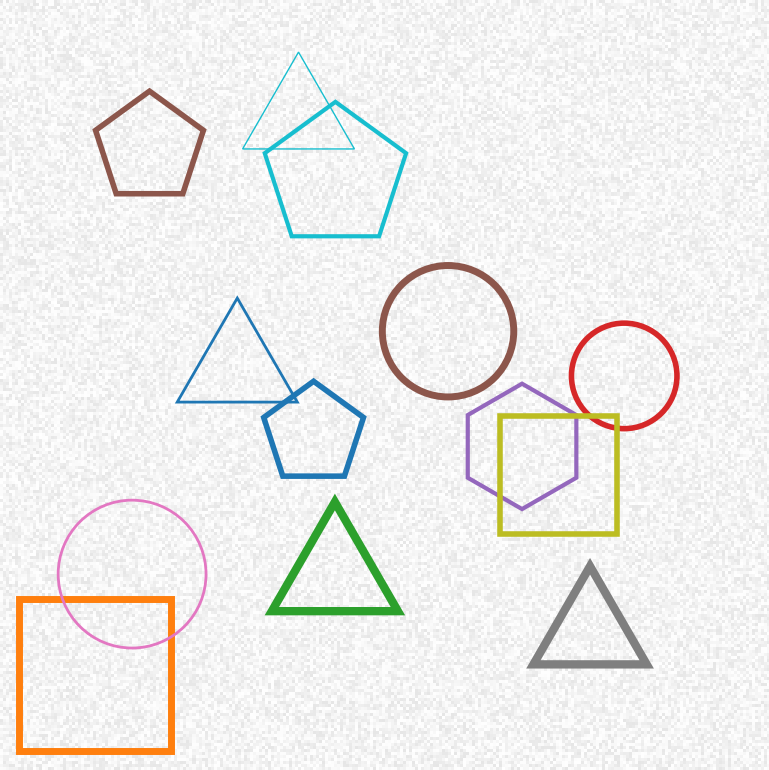[{"shape": "triangle", "thickness": 1, "radius": 0.45, "center": [0.308, 0.523]}, {"shape": "pentagon", "thickness": 2, "radius": 0.34, "center": [0.407, 0.437]}, {"shape": "square", "thickness": 2.5, "radius": 0.49, "center": [0.123, 0.124]}, {"shape": "triangle", "thickness": 3, "radius": 0.47, "center": [0.435, 0.254]}, {"shape": "circle", "thickness": 2, "radius": 0.34, "center": [0.811, 0.512]}, {"shape": "hexagon", "thickness": 1.5, "radius": 0.41, "center": [0.678, 0.42]}, {"shape": "pentagon", "thickness": 2, "radius": 0.37, "center": [0.194, 0.808]}, {"shape": "circle", "thickness": 2.5, "radius": 0.43, "center": [0.582, 0.57]}, {"shape": "circle", "thickness": 1, "radius": 0.48, "center": [0.172, 0.254]}, {"shape": "triangle", "thickness": 3, "radius": 0.42, "center": [0.766, 0.18]}, {"shape": "square", "thickness": 2, "radius": 0.38, "center": [0.725, 0.383]}, {"shape": "triangle", "thickness": 0.5, "radius": 0.42, "center": [0.388, 0.848]}, {"shape": "pentagon", "thickness": 1.5, "radius": 0.48, "center": [0.436, 0.771]}]